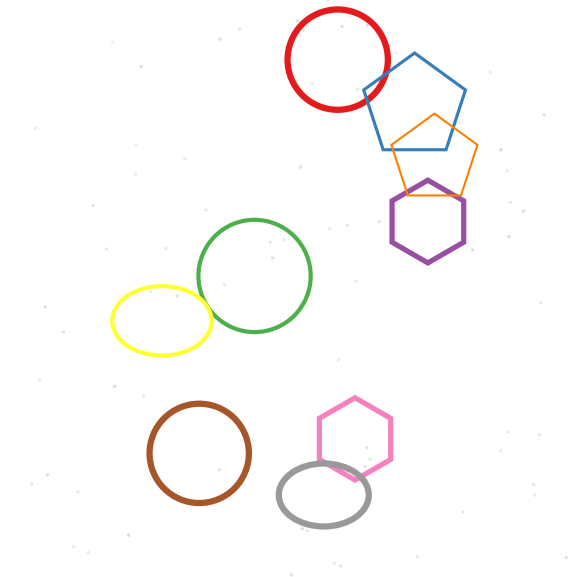[{"shape": "circle", "thickness": 3, "radius": 0.43, "center": [0.585, 0.896]}, {"shape": "pentagon", "thickness": 1.5, "radius": 0.46, "center": [0.718, 0.815]}, {"shape": "circle", "thickness": 2, "radius": 0.49, "center": [0.441, 0.521]}, {"shape": "hexagon", "thickness": 2.5, "radius": 0.36, "center": [0.741, 0.615]}, {"shape": "pentagon", "thickness": 1, "radius": 0.39, "center": [0.752, 0.724]}, {"shape": "oval", "thickness": 2, "radius": 0.43, "center": [0.28, 0.444]}, {"shape": "circle", "thickness": 3, "radius": 0.43, "center": [0.345, 0.214]}, {"shape": "hexagon", "thickness": 2.5, "radius": 0.36, "center": [0.615, 0.239]}, {"shape": "oval", "thickness": 3, "radius": 0.39, "center": [0.561, 0.142]}]